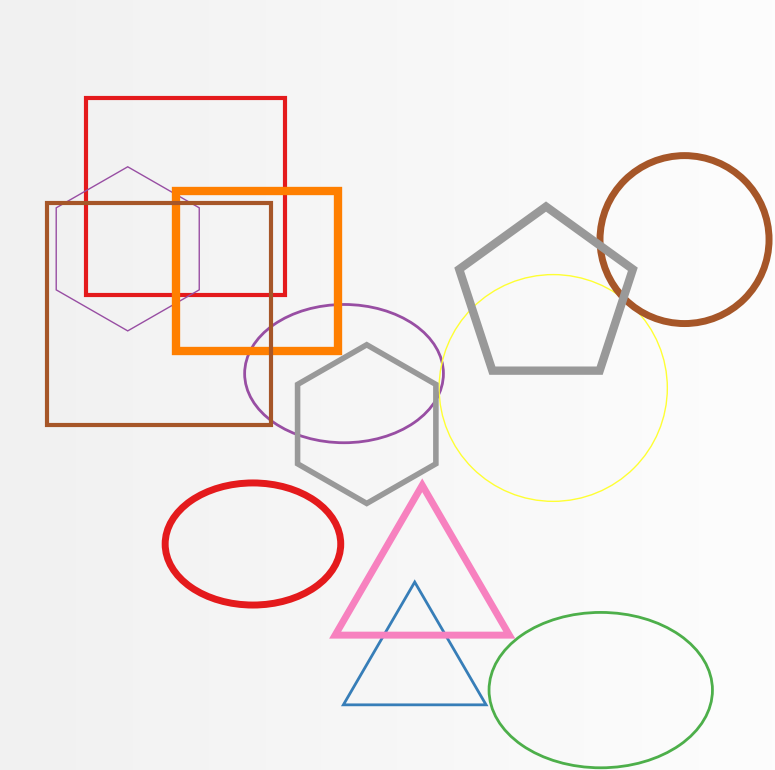[{"shape": "square", "thickness": 1.5, "radius": 0.64, "center": [0.24, 0.745]}, {"shape": "oval", "thickness": 2.5, "radius": 0.57, "center": [0.326, 0.294]}, {"shape": "triangle", "thickness": 1, "radius": 0.53, "center": [0.535, 0.138]}, {"shape": "oval", "thickness": 1, "radius": 0.72, "center": [0.775, 0.104]}, {"shape": "hexagon", "thickness": 0.5, "radius": 0.53, "center": [0.165, 0.677]}, {"shape": "oval", "thickness": 1, "radius": 0.64, "center": [0.444, 0.515]}, {"shape": "square", "thickness": 3, "radius": 0.52, "center": [0.332, 0.648]}, {"shape": "circle", "thickness": 0.5, "radius": 0.74, "center": [0.714, 0.496]}, {"shape": "square", "thickness": 1.5, "radius": 0.72, "center": [0.205, 0.593]}, {"shape": "circle", "thickness": 2.5, "radius": 0.55, "center": [0.883, 0.689]}, {"shape": "triangle", "thickness": 2.5, "radius": 0.65, "center": [0.545, 0.24]}, {"shape": "hexagon", "thickness": 2, "radius": 0.52, "center": [0.473, 0.449]}, {"shape": "pentagon", "thickness": 3, "radius": 0.59, "center": [0.705, 0.614]}]